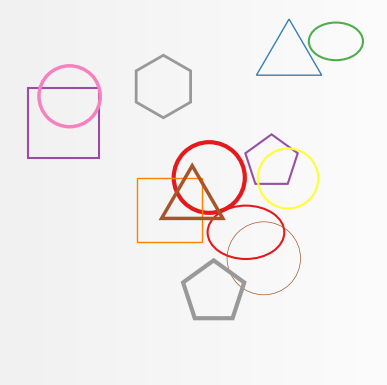[{"shape": "oval", "thickness": 1.5, "radius": 0.5, "center": [0.635, 0.397]}, {"shape": "circle", "thickness": 3, "radius": 0.46, "center": [0.54, 0.539]}, {"shape": "triangle", "thickness": 1, "radius": 0.49, "center": [0.746, 0.853]}, {"shape": "oval", "thickness": 1.5, "radius": 0.35, "center": [0.867, 0.893]}, {"shape": "square", "thickness": 1.5, "radius": 0.45, "center": [0.164, 0.682]}, {"shape": "pentagon", "thickness": 1.5, "radius": 0.36, "center": [0.701, 0.58]}, {"shape": "square", "thickness": 1, "radius": 0.42, "center": [0.437, 0.455]}, {"shape": "circle", "thickness": 1.5, "radius": 0.39, "center": [0.743, 0.536]}, {"shape": "triangle", "thickness": 2.5, "radius": 0.46, "center": [0.496, 0.478]}, {"shape": "circle", "thickness": 0.5, "radius": 0.47, "center": [0.681, 0.329]}, {"shape": "circle", "thickness": 2.5, "radius": 0.4, "center": [0.18, 0.75]}, {"shape": "hexagon", "thickness": 2, "radius": 0.41, "center": [0.422, 0.775]}, {"shape": "pentagon", "thickness": 3, "radius": 0.42, "center": [0.551, 0.241]}]